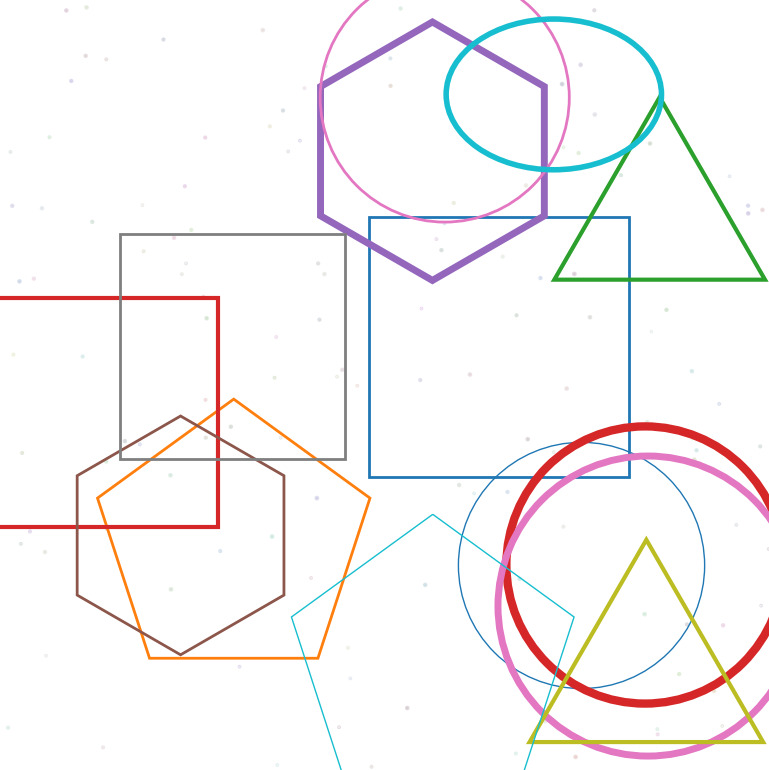[{"shape": "circle", "thickness": 0.5, "radius": 0.8, "center": [0.755, 0.266]}, {"shape": "square", "thickness": 1, "radius": 0.84, "center": [0.648, 0.549]}, {"shape": "pentagon", "thickness": 1, "radius": 0.93, "center": [0.304, 0.296]}, {"shape": "triangle", "thickness": 1.5, "radius": 0.79, "center": [0.857, 0.716]}, {"shape": "square", "thickness": 1.5, "radius": 0.74, "center": [0.134, 0.464]}, {"shape": "circle", "thickness": 3, "radius": 0.9, "center": [0.838, 0.266]}, {"shape": "hexagon", "thickness": 2.5, "radius": 0.84, "center": [0.562, 0.804]}, {"shape": "hexagon", "thickness": 1, "radius": 0.78, "center": [0.235, 0.305]}, {"shape": "circle", "thickness": 1, "radius": 0.81, "center": [0.578, 0.873]}, {"shape": "circle", "thickness": 2.5, "radius": 0.97, "center": [0.842, 0.213]}, {"shape": "square", "thickness": 1, "radius": 0.73, "center": [0.302, 0.55]}, {"shape": "triangle", "thickness": 1.5, "radius": 0.88, "center": [0.839, 0.124]}, {"shape": "pentagon", "thickness": 0.5, "radius": 0.96, "center": [0.562, 0.139]}, {"shape": "oval", "thickness": 2, "radius": 0.7, "center": [0.719, 0.877]}]